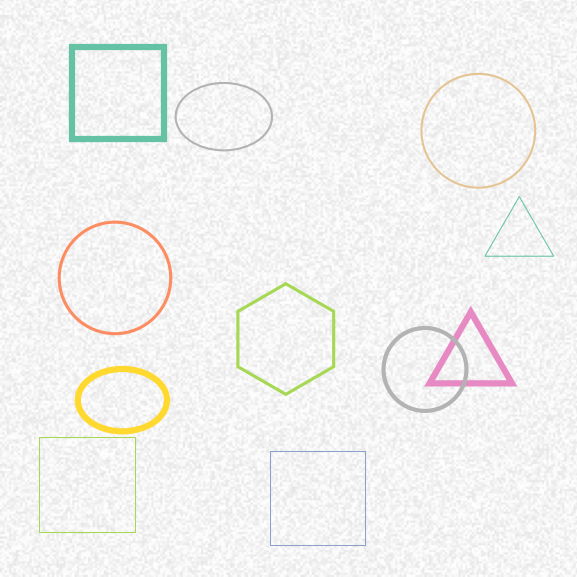[{"shape": "square", "thickness": 3, "radius": 0.4, "center": [0.204, 0.838]}, {"shape": "triangle", "thickness": 0.5, "radius": 0.34, "center": [0.899, 0.59]}, {"shape": "circle", "thickness": 1.5, "radius": 0.48, "center": [0.199, 0.518]}, {"shape": "square", "thickness": 0.5, "radius": 0.41, "center": [0.55, 0.136]}, {"shape": "triangle", "thickness": 3, "radius": 0.41, "center": [0.815, 0.377]}, {"shape": "hexagon", "thickness": 1.5, "radius": 0.48, "center": [0.495, 0.412]}, {"shape": "square", "thickness": 0.5, "radius": 0.41, "center": [0.151, 0.161]}, {"shape": "oval", "thickness": 3, "radius": 0.39, "center": [0.212, 0.306]}, {"shape": "circle", "thickness": 1, "radius": 0.49, "center": [0.828, 0.773]}, {"shape": "circle", "thickness": 2, "radius": 0.36, "center": [0.736, 0.359]}, {"shape": "oval", "thickness": 1, "radius": 0.42, "center": [0.388, 0.797]}]